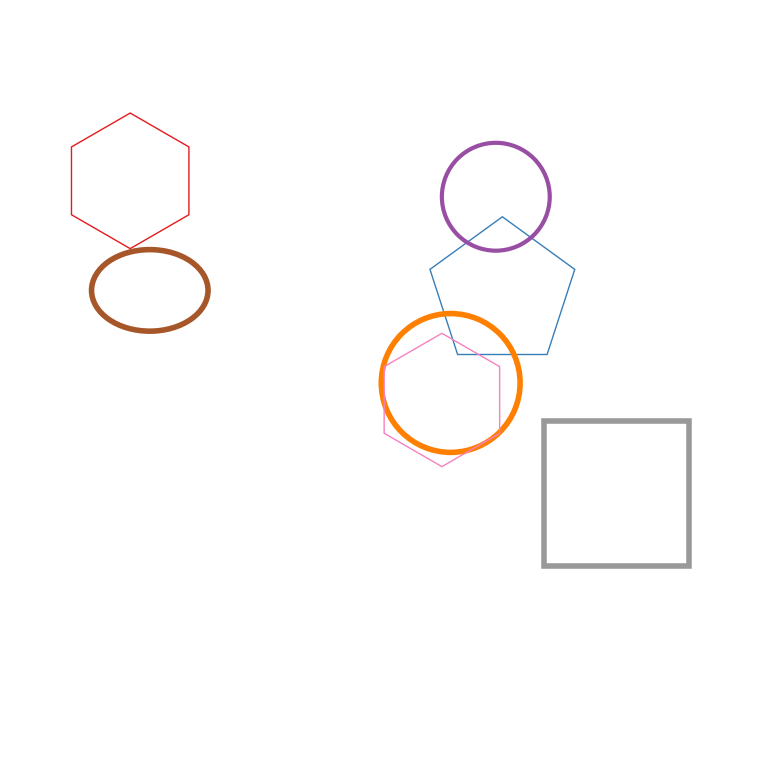[{"shape": "hexagon", "thickness": 0.5, "radius": 0.44, "center": [0.169, 0.765]}, {"shape": "pentagon", "thickness": 0.5, "radius": 0.49, "center": [0.652, 0.62]}, {"shape": "circle", "thickness": 1.5, "radius": 0.35, "center": [0.644, 0.744]}, {"shape": "circle", "thickness": 2, "radius": 0.45, "center": [0.585, 0.503]}, {"shape": "oval", "thickness": 2, "radius": 0.38, "center": [0.195, 0.623]}, {"shape": "hexagon", "thickness": 0.5, "radius": 0.43, "center": [0.574, 0.481]}, {"shape": "square", "thickness": 2, "radius": 0.47, "center": [0.801, 0.359]}]